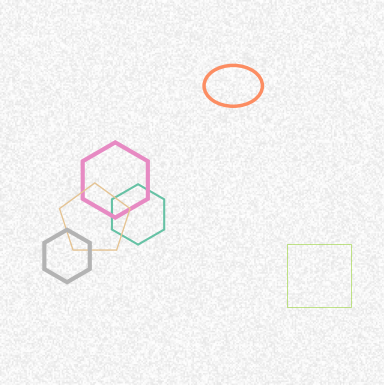[{"shape": "hexagon", "thickness": 1.5, "radius": 0.39, "center": [0.359, 0.443]}, {"shape": "oval", "thickness": 2.5, "radius": 0.38, "center": [0.606, 0.777]}, {"shape": "hexagon", "thickness": 3, "radius": 0.49, "center": [0.299, 0.532]}, {"shape": "square", "thickness": 0.5, "radius": 0.41, "center": [0.828, 0.285]}, {"shape": "pentagon", "thickness": 1, "radius": 0.48, "center": [0.246, 0.428]}, {"shape": "hexagon", "thickness": 3, "radius": 0.34, "center": [0.174, 0.335]}]